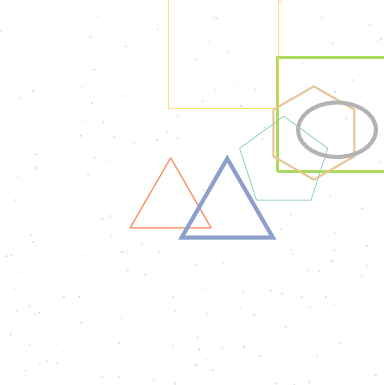[{"shape": "pentagon", "thickness": 0.5, "radius": 0.6, "center": [0.737, 0.578]}, {"shape": "triangle", "thickness": 1, "radius": 0.61, "center": [0.443, 0.469]}, {"shape": "triangle", "thickness": 3, "radius": 0.68, "center": [0.59, 0.451]}, {"shape": "square", "thickness": 2, "radius": 0.74, "center": [0.869, 0.705]}, {"shape": "square", "thickness": 0.5, "radius": 0.72, "center": [0.579, 0.862]}, {"shape": "hexagon", "thickness": 1.5, "radius": 0.61, "center": [0.815, 0.655]}, {"shape": "oval", "thickness": 3, "radius": 0.51, "center": [0.875, 0.663]}]